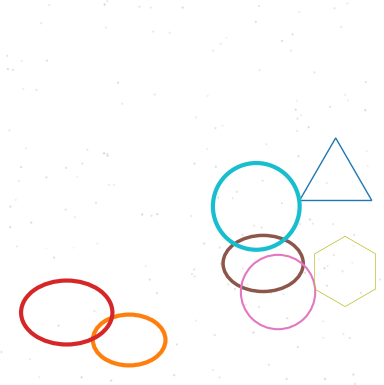[{"shape": "triangle", "thickness": 1, "radius": 0.54, "center": [0.872, 0.533]}, {"shape": "oval", "thickness": 3, "radius": 0.47, "center": [0.336, 0.117]}, {"shape": "oval", "thickness": 3, "radius": 0.59, "center": [0.173, 0.188]}, {"shape": "oval", "thickness": 2.5, "radius": 0.52, "center": [0.684, 0.316]}, {"shape": "circle", "thickness": 1.5, "radius": 0.48, "center": [0.722, 0.241]}, {"shape": "hexagon", "thickness": 0.5, "radius": 0.46, "center": [0.896, 0.295]}, {"shape": "circle", "thickness": 3, "radius": 0.56, "center": [0.666, 0.464]}]